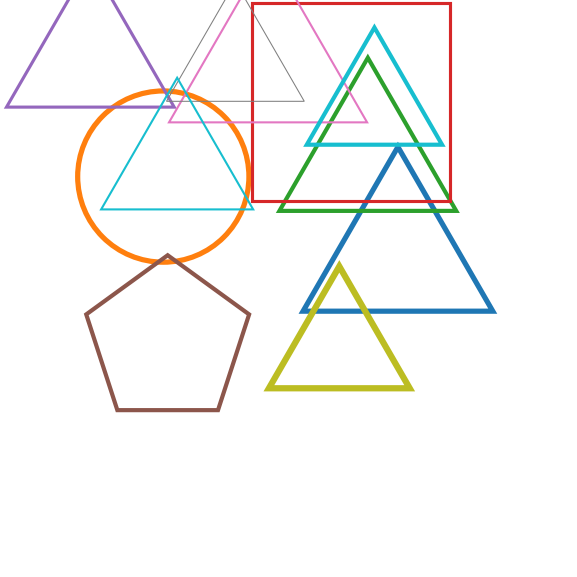[{"shape": "triangle", "thickness": 2.5, "radius": 0.95, "center": [0.689, 0.555]}, {"shape": "circle", "thickness": 2.5, "radius": 0.74, "center": [0.283, 0.693]}, {"shape": "triangle", "thickness": 2, "radius": 0.88, "center": [0.637, 0.722]}, {"shape": "square", "thickness": 1.5, "radius": 0.86, "center": [0.608, 0.823]}, {"shape": "triangle", "thickness": 1.5, "radius": 0.84, "center": [0.156, 0.897]}, {"shape": "pentagon", "thickness": 2, "radius": 0.74, "center": [0.29, 0.409]}, {"shape": "triangle", "thickness": 1, "radius": 0.99, "center": [0.464, 0.886]}, {"shape": "triangle", "thickness": 0.5, "radius": 0.69, "center": [0.408, 0.893]}, {"shape": "triangle", "thickness": 3, "radius": 0.7, "center": [0.588, 0.397]}, {"shape": "triangle", "thickness": 2, "radius": 0.68, "center": [0.648, 0.816]}, {"shape": "triangle", "thickness": 1, "radius": 0.76, "center": [0.307, 0.713]}]